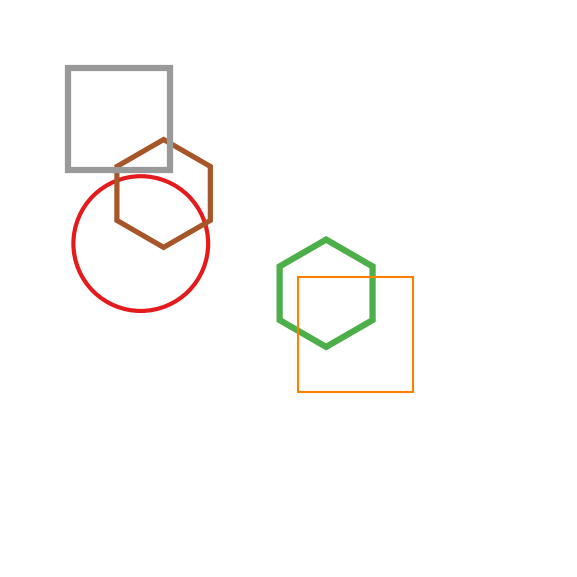[{"shape": "circle", "thickness": 2, "radius": 0.58, "center": [0.244, 0.577]}, {"shape": "hexagon", "thickness": 3, "radius": 0.46, "center": [0.565, 0.491]}, {"shape": "square", "thickness": 1, "radius": 0.5, "center": [0.615, 0.42]}, {"shape": "hexagon", "thickness": 2.5, "radius": 0.47, "center": [0.283, 0.664]}, {"shape": "square", "thickness": 3, "radius": 0.44, "center": [0.207, 0.794]}]